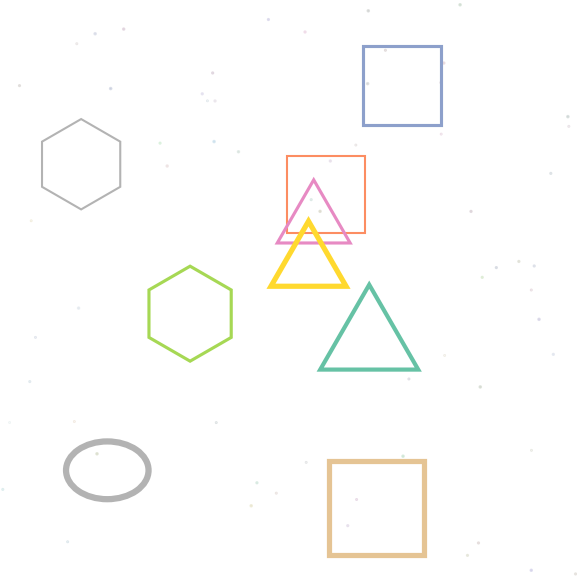[{"shape": "triangle", "thickness": 2, "radius": 0.49, "center": [0.639, 0.408]}, {"shape": "square", "thickness": 1, "radius": 0.34, "center": [0.564, 0.663]}, {"shape": "square", "thickness": 1.5, "radius": 0.34, "center": [0.696, 0.851]}, {"shape": "triangle", "thickness": 1.5, "radius": 0.36, "center": [0.543, 0.615]}, {"shape": "hexagon", "thickness": 1.5, "radius": 0.41, "center": [0.329, 0.456]}, {"shape": "triangle", "thickness": 2.5, "radius": 0.38, "center": [0.534, 0.541]}, {"shape": "square", "thickness": 2.5, "radius": 0.41, "center": [0.652, 0.119]}, {"shape": "oval", "thickness": 3, "radius": 0.36, "center": [0.186, 0.185]}, {"shape": "hexagon", "thickness": 1, "radius": 0.39, "center": [0.14, 0.715]}]